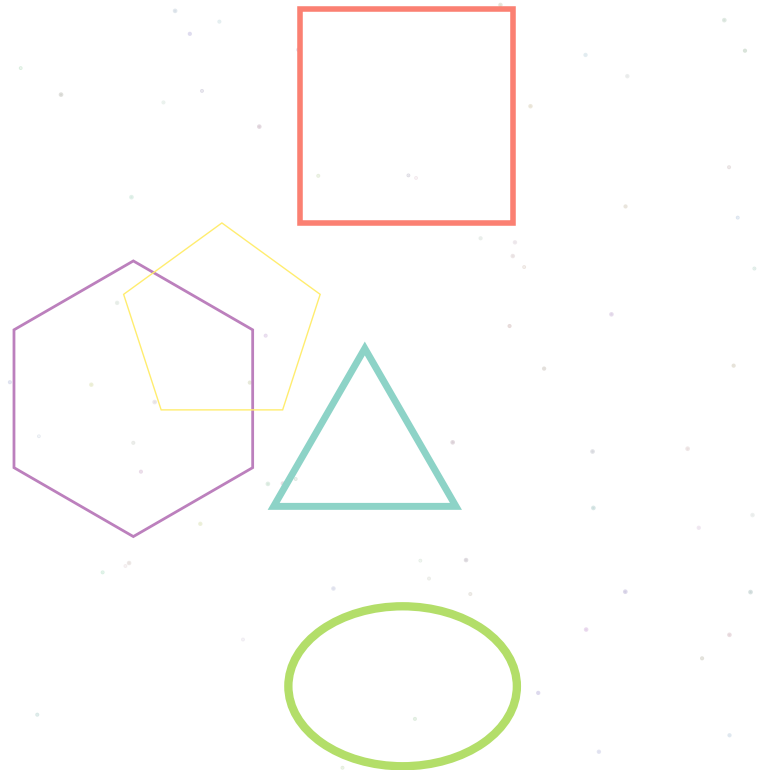[{"shape": "triangle", "thickness": 2.5, "radius": 0.68, "center": [0.474, 0.411]}, {"shape": "square", "thickness": 2, "radius": 0.69, "center": [0.528, 0.849]}, {"shape": "oval", "thickness": 3, "radius": 0.74, "center": [0.523, 0.109]}, {"shape": "hexagon", "thickness": 1, "radius": 0.89, "center": [0.173, 0.482]}, {"shape": "pentagon", "thickness": 0.5, "radius": 0.67, "center": [0.288, 0.576]}]